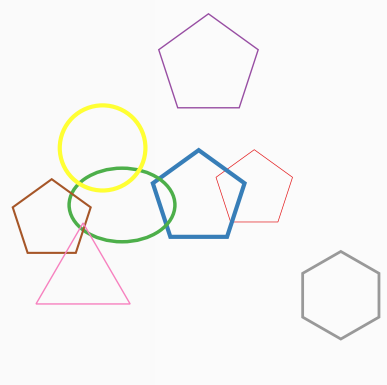[{"shape": "pentagon", "thickness": 0.5, "radius": 0.52, "center": [0.656, 0.507]}, {"shape": "pentagon", "thickness": 3, "radius": 0.62, "center": [0.513, 0.486]}, {"shape": "oval", "thickness": 2.5, "radius": 0.68, "center": [0.315, 0.468]}, {"shape": "pentagon", "thickness": 1, "radius": 0.67, "center": [0.538, 0.829]}, {"shape": "circle", "thickness": 3, "radius": 0.55, "center": [0.265, 0.616]}, {"shape": "pentagon", "thickness": 1.5, "radius": 0.53, "center": [0.133, 0.429]}, {"shape": "triangle", "thickness": 1, "radius": 0.7, "center": [0.214, 0.281]}, {"shape": "hexagon", "thickness": 2, "radius": 0.57, "center": [0.88, 0.233]}]